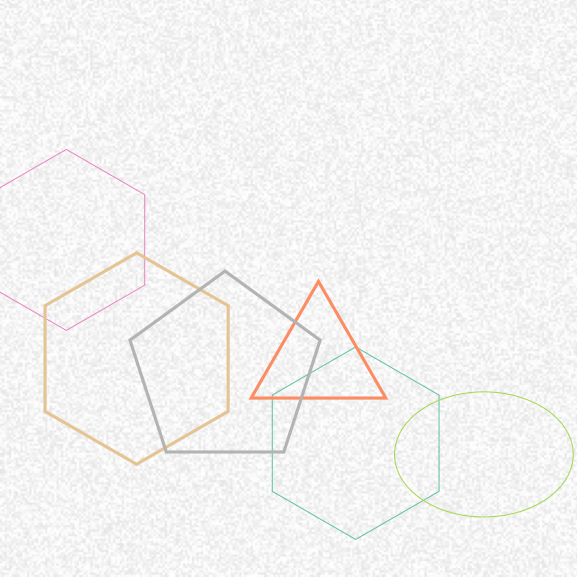[{"shape": "hexagon", "thickness": 0.5, "radius": 0.83, "center": [0.616, 0.232]}, {"shape": "triangle", "thickness": 1.5, "radius": 0.67, "center": [0.551, 0.377]}, {"shape": "hexagon", "thickness": 0.5, "radius": 0.78, "center": [0.115, 0.584]}, {"shape": "oval", "thickness": 0.5, "radius": 0.77, "center": [0.838, 0.212]}, {"shape": "hexagon", "thickness": 1.5, "radius": 0.92, "center": [0.237, 0.378]}, {"shape": "pentagon", "thickness": 1.5, "radius": 0.87, "center": [0.39, 0.357]}]